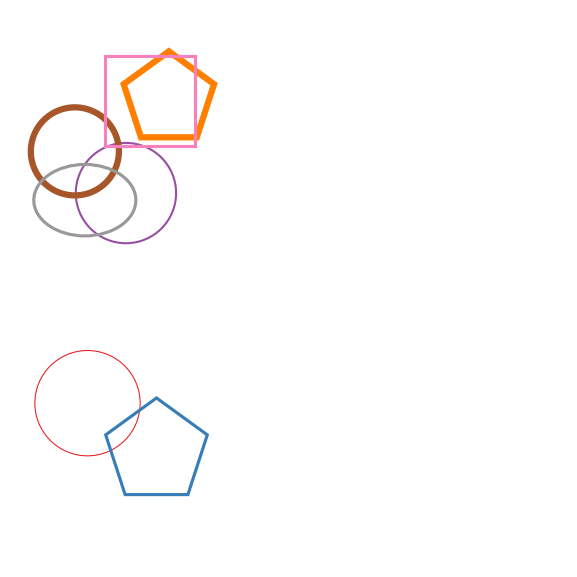[{"shape": "circle", "thickness": 0.5, "radius": 0.46, "center": [0.152, 0.301]}, {"shape": "pentagon", "thickness": 1.5, "radius": 0.46, "center": [0.271, 0.218]}, {"shape": "circle", "thickness": 1, "radius": 0.43, "center": [0.218, 0.665]}, {"shape": "pentagon", "thickness": 3, "radius": 0.41, "center": [0.292, 0.828]}, {"shape": "circle", "thickness": 3, "radius": 0.38, "center": [0.13, 0.737]}, {"shape": "square", "thickness": 1.5, "radius": 0.39, "center": [0.26, 0.824]}, {"shape": "oval", "thickness": 1.5, "radius": 0.44, "center": [0.147, 0.653]}]